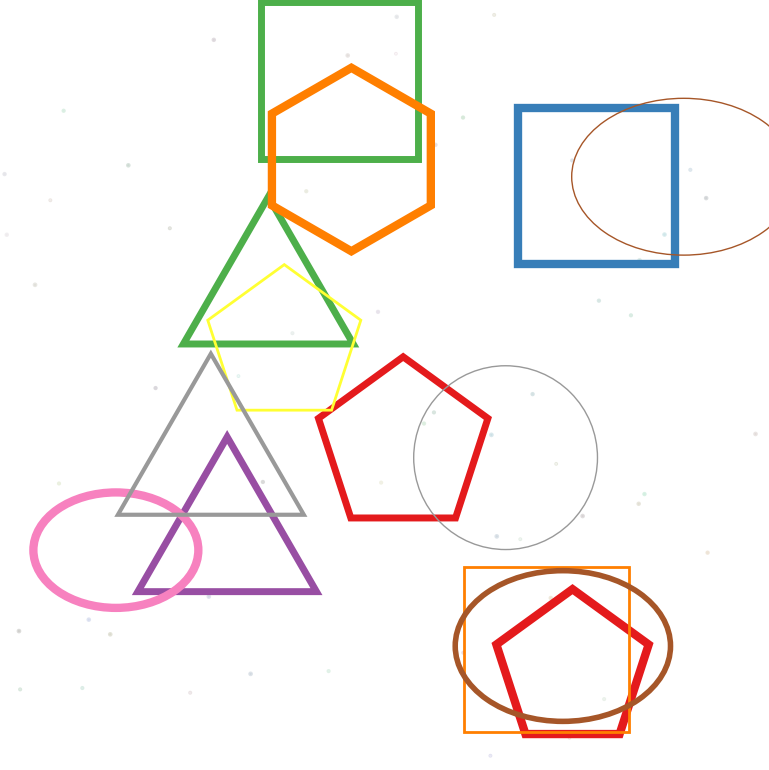[{"shape": "pentagon", "thickness": 2.5, "radius": 0.58, "center": [0.524, 0.421]}, {"shape": "pentagon", "thickness": 3, "radius": 0.52, "center": [0.744, 0.131]}, {"shape": "square", "thickness": 3, "radius": 0.51, "center": [0.774, 0.759]}, {"shape": "square", "thickness": 2.5, "radius": 0.51, "center": [0.441, 0.895]}, {"shape": "triangle", "thickness": 2.5, "radius": 0.64, "center": [0.348, 0.617]}, {"shape": "triangle", "thickness": 2.5, "radius": 0.67, "center": [0.295, 0.299]}, {"shape": "hexagon", "thickness": 3, "radius": 0.6, "center": [0.456, 0.793]}, {"shape": "square", "thickness": 1, "radius": 0.54, "center": [0.709, 0.157]}, {"shape": "pentagon", "thickness": 1, "radius": 0.52, "center": [0.369, 0.552]}, {"shape": "oval", "thickness": 0.5, "radius": 0.73, "center": [0.888, 0.77]}, {"shape": "oval", "thickness": 2, "radius": 0.7, "center": [0.731, 0.161]}, {"shape": "oval", "thickness": 3, "radius": 0.54, "center": [0.15, 0.286]}, {"shape": "circle", "thickness": 0.5, "radius": 0.6, "center": [0.657, 0.406]}, {"shape": "triangle", "thickness": 1.5, "radius": 0.7, "center": [0.274, 0.401]}]